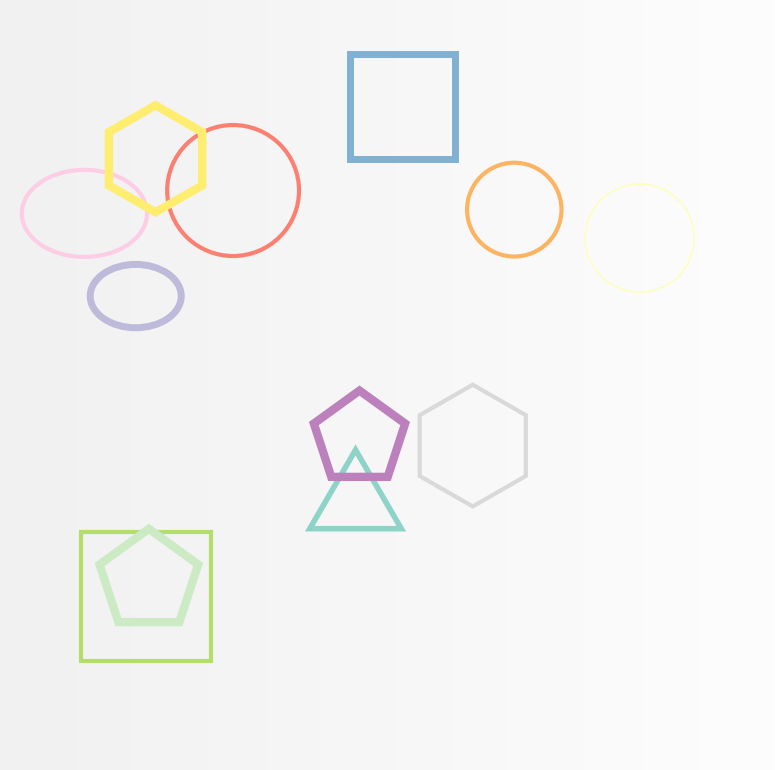[{"shape": "triangle", "thickness": 2, "radius": 0.34, "center": [0.459, 0.347]}, {"shape": "circle", "thickness": 0.5, "radius": 0.35, "center": [0.825, 0.691]}, {"shape": "oval", "thickness": 2.5, "radius": 0.29, "center": [0.175, 0.615]}, {"shape": "circle", "thickness": 1.5, "radius": 0.43, "center": [0.301, 0.753]}, {"shape": "square", "thickness": 2.5, "radius": 0.34, "center": [0.52, 0.862]}, {"shape": "circle", "thickness": 1.5, "radius": 0.3, "center": [0.664, 0.728]}, {"shape": "square", "thickness": 1.5, "radius": 0.42, "center": [0.188, 0.225]}, {"shape": "oval", "thickness": 1.5, "radius": 0.4, "center": [0.109, 0.723]}, {"shape": "hexagon", "thickness": 1.5, "radius": 0.4, "center": [0.61, 0.421]}, {"shape": "pentagon", "thickness": 3, "radius": 0.31, "center": [0.464, 0.431]}, {"shape": "pentagon", "thickness": 3, "radius": 0.33, "center": [0.192, 0.246]}, {"shape": "hexagon", "thickness": 3, "radius": 0.35, "center": [0.201, 0.794]}]